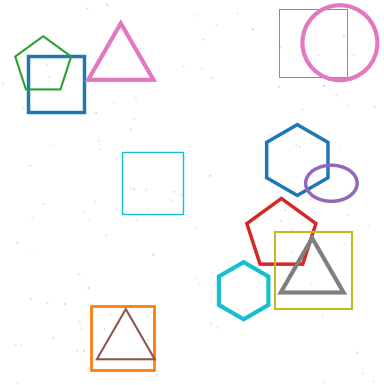[{"shape": "square", "thickness": 2.5, "radius": 0.36, "center": [0.145, 0.781]}, {"shape": "hexagon", "thickness": 2.5, "radius": 0.46, "center": [0.772, 0.584]}, {"shape": "square", "thickness": 2, "radius": 0.41, "center": [0.318, 0.122]}, {"shape": "pentagon", "thickness": 1.5, "radius": 0.38, "center": [0.112, 0.829]}, {"shape": "pentagon", "thickness": 2.5, "radius": 0.47, "center": [0.731, 0.39]}, {"shape": "square", "thickness": 0.5, "radius": 0.44, "center": [0.812, 0.889]}, {"shape": "oval", "thickness": 2.5, "radius": 0.33, "center": [0.861, 0.524]}, {"shape": "triangle", "thickness": 1.5, "radius": 0.43, "center": [0.327, 0.11]}, {"shape": "circle", "thickness": 3, "radius": 0.49, "center": [0.883, 0.889]}, {"shape": "triangle", "thickness": 3, "radius": 0.49, "center": [0.314, 0.842]}, {"shape": "triangle", "thickness": 3, "radius": 0.47, "center": [0.811, 0.287]}, {"shape": "square", "thickness": 1.5, "radius": 0.5, "center": [0.815, 0.297]}, {"shape": "hexagon", "thickness": 3, "radius": 0.37, "center": [0.633, 0.245]}, {"shape": "square", "thickness": 1, "radius": 0.4, "center": [0.396, 0.525]}]